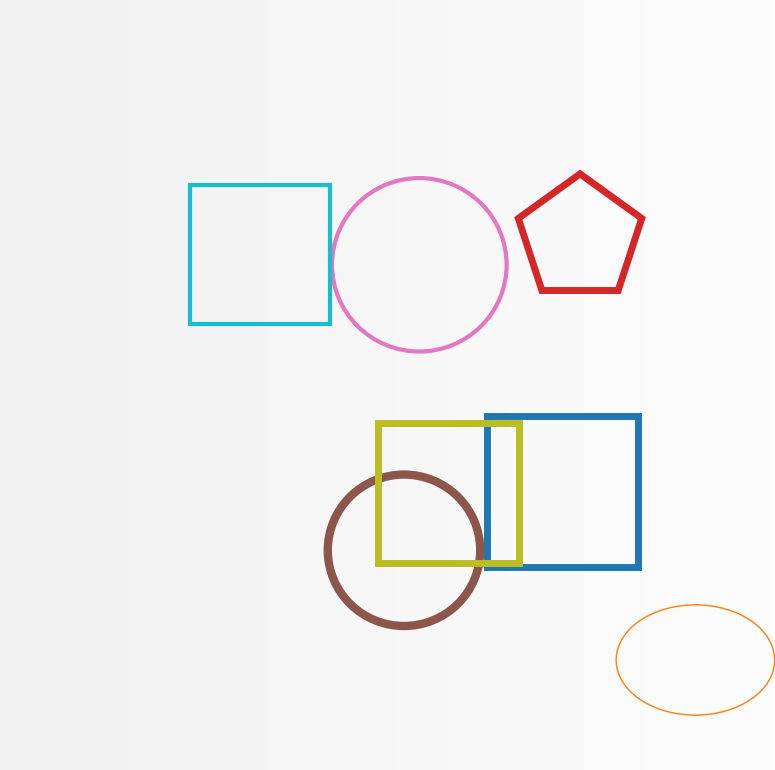[{"shape": "square", "thickness": 2.5, "radius": 0.49, "center": [0.726, 0.362]}, {"shape": "oval", "thickness": 0.5, "radius": 0.51, "center": [0.897, 0.143]}, {"shape": "pentagon", "thickness": 2.5, "radius": 0.42, "center": [0.748, 0.69]}, {"shape": "circle", "thickness": 3, "radius": 0.49, "center": [0.521, 0.285]}, {"shape": "circle", "thickness": 1.5, "radius": 0.56, "center": [0.541, 0.656]}, {"shape": "square", "thickness": 2.5, "radius": 0.46, "center": [0.579, 0.36]}, {"shape": "square", "thickness": 1.5, "radius": 0.45, "center": [0.335, 0.669]}]